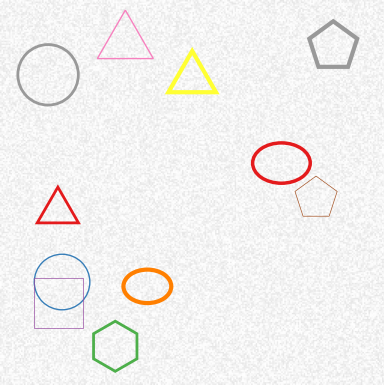[{"shape": "oval", "thickness": 2.5, "radius": 0.37, "center": [0.731, 0.576]}, {"shape": "triangle", "thickness": 2, "radius": 0.31, "center": [0.15, 0.452]}, {"shape": "circle", "thickness": 1, "radius": 0.36, "center": [0.161, 0.267]}, {"shape": "hexagon", "thickness": 2, "radius": 0.33, "center": [0.299, 0.101]}, {"shape": "square", "thickness": 0.5, "radius": 0.32, "center": [0.152, 0.214]}, {"shape": "oval", "thickness": 3, "radius": 0.31, "center": [0.383, 0.256]}, {"shape": "triangle", "thickness": 3, "radius": 0.36, "center": [0.499, 0.796]}, {"shape": "pentagon", "thickness": 0.5, "radius": 0.29, "center": [0.821, 0.485]}, {"shape": "triangle", "thickness": 1, "radius": 0.42, "center": [0.326, 0.89]}, {"shape": "circle", "thickness": 2, "radius": 0.39, "center": [0.125, 0.806]}, {"shape": "pentagon", "thickness": 3, "radius": 0.33, "center": [0.866, 0.879]}]